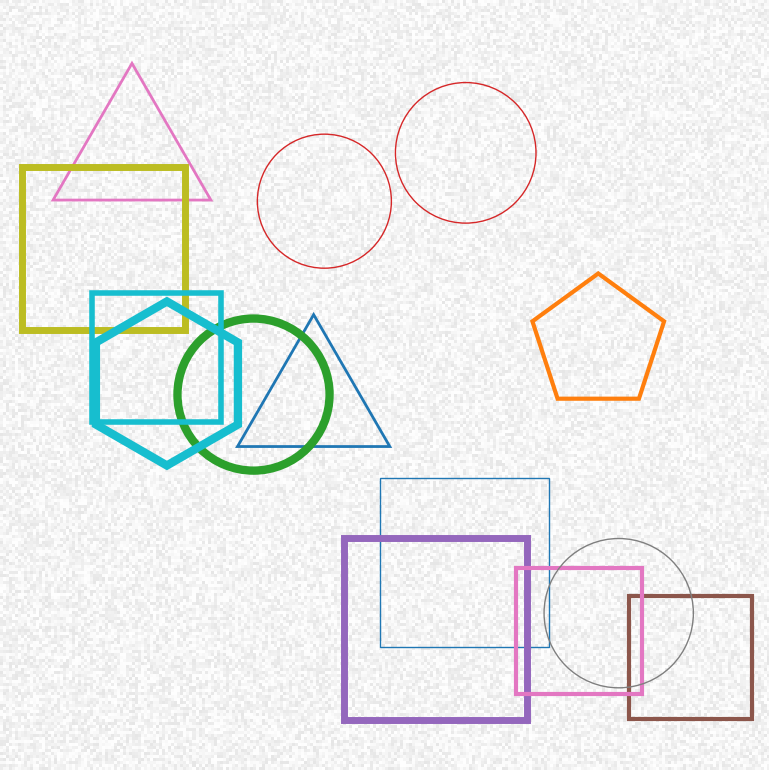[{"shape": "triangle", "thickness": 1, "radius": 0.57, "center": [0.407, 0.477]}, {"shape": "square", "thickness": 0.5, "radius": 0.55, "center": [0.603, 0.27]}, {"shape": "pentagon", "thickness": 1.5, "radius": 0.45, "center": [0.777, 0.555]}, {"shape": "circle", "thickness": 3, "radius": 0.49, "center": [0.329, 0.488]}, {"shape": "circle", "thickness": 0.5, "radius": 0.44, "center": [0.421, 0.739]}, {"shape": "circle", "thickness": 0.5, "radius": 0.46, "center": [0.605, 0.802]}, {"shape": "square", "thickness": 2.5, "radius": 0.59, "center": [0.566, 0.183]}, {"shape": "square", "thickness": 1.5, "radius": 0.4, "center": [0.896, 0.146]}, {"shape": "square", "thickness": 1.5, "radius": 0.41, "center": [0.752, 0.181]}, {"shape": "triangle", "thickness": 1, "radius": 0.59, "center": [0.171, 0.799]}, {"shape": "circle", "thickness": 0.5, "radius": 0.48, "center": [0.804, 0.204]}, {"shape": "square", "thickness": 2.5, "radius": 0.53, "center": [0.135, 0.677]}, {"shape": "square", "thickness": 2, "radius": 0.42, "center": [0.204, 0.536]}, {"shape": "hexagon", "thickness": 3, "radius": 0.53, "center": [0.217, 0.502]}]